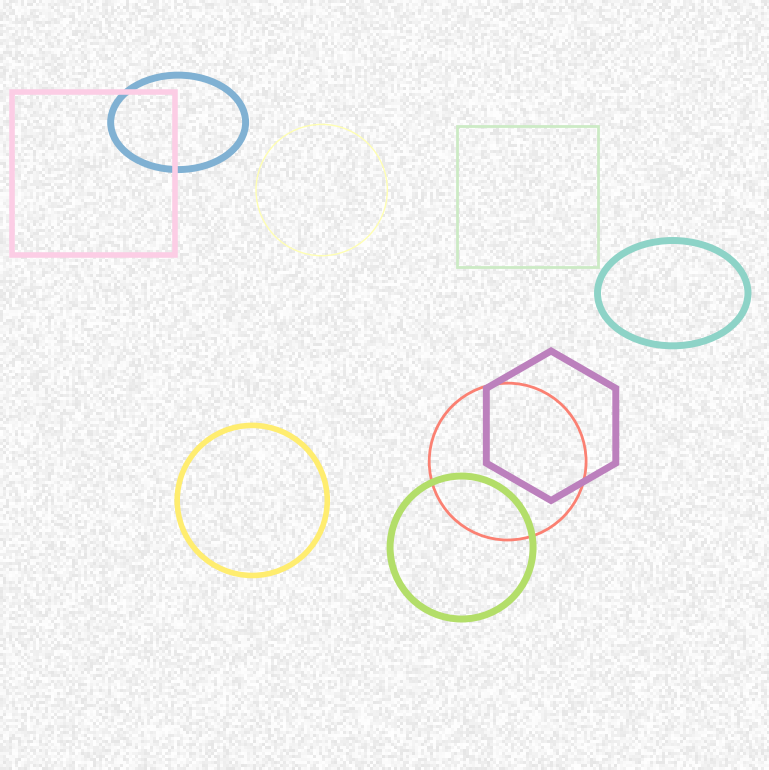[{"shape": "oval", "thickness": 2.5, "radius": 0.49, "center": [0.874, 0.619]}, {"shape": "circle", "thickness": 0.5, "radius": 0.43, "center": [0.418, 0.753]}, {"shape": "circle", "thickness": 1, "radius": 0.51, "center": [0.659, 0.401]}, {"shape": "oval", "thickness": 2.5, "radius": 0.44, "center": [0.231, 0.841]}, {"shape": "circle", "thickness": 2.5, "radius": 0.46, "center": [0.599, 0.289]}, {"shape": "square", "thickness": 2, "radius": 0.53, "center": [0.121, 0.775]}, {"shape": "hexagon", "thickness": 2.5, "radius": 0.49, "center": [0.716, 0.447]}, {"shape": "square", "thickness": 1, "radius": 0.46, "center": [0.686, 0.745]}, {"shape": "circle", "thickness": 2, "radius": 0.49, "center": [0.328, 0.35]}]